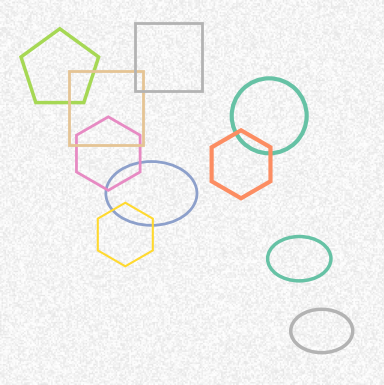[{"shape": "circle", "thickness": 3, "radius": 0.49, "center": [0.699, 0.699]}, {"shape": "oval", "thickness": 2.5, "radius": 0.41, "center": [0.777, 0.328]}, {"shape": "hexagon", "thickness": 3, "radius": 0.44, "center": [0.626, 0.573]}, {"shape": "oval", "thickness": 2, "radius": 0.59, "center": [0.393, 0.498]}, {"shape": "hexagon", "thickness": 2, "radius": 0.48, "center": [0.281, 0.601]}, {"shape": "pentagon", "thickness": 2.5, "radius": 0.53, "center": [0.155, 0.819]}, {"shape": "hexagon", "thickness": 1.5, "radius": 0.41, "center": [0.325, 0.391]}, {"shape": "square", "thickness": 2, "radius": 0.48, "center": [0.274, 0.72]}, {"shape": "oval", "thickness": 2.5, "radius": 0.4, "center": [0.836, 0.14]}, {"shape": "square", "thickness": 2, "radius": 0.44, "center": [0.438, 0.852]}]